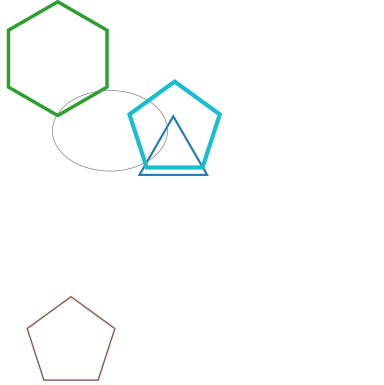[{"shape": "triangle", "thickness": 1.5, "radius": 0.51, "center": [0.45, 0.596]}, {"shape": "hexagon", "thickness": 2.5, "radius": 0.74, "center": [0.15, 0.848]}, {"shape": "pentagon", "thickness": 1, "radius": 0.6, "center": [0.184, 0.11]}, {"shape": "oval", "thickness": 0.5, "radius": 0.75, "center": [0.286, 0.66]}, {"shape": "pentagon", "thickness": 3, "radius": 0.62, "center": [0.454, 0.665]}]